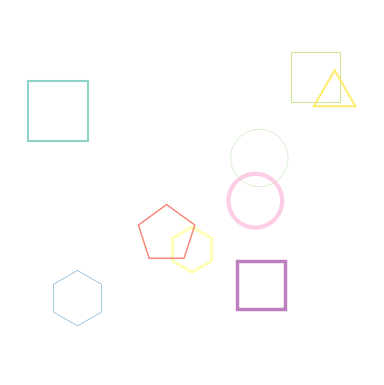[{"shape": "square", "thickness": 1.5, "radius": 0.39, "center": [0.151, 0.712]}, {"shape": "hexagon", "thickness": 2, "radius": 0.29, "center": [0.499, 0.352]}, {"shape": "pentagon", "thickness": 1, "radius": 0.39, "center": [0.433, 0.392]}, {"shape": "hexagon", "thickness": 0.5, "radius": 0.36, "center": [0.201, 0.226]}, {"shape": "square", "thickness": 0.5, "radius": 0.32, "center": [0.82, 0.801]}, {"shape": "circle", "thickness": 3, "radius": 0.35, "center": [0.663, 0.479]}, {"shape": "square", "thickness": 2.5, "radius": 0.31, "center": [0.677, 0.26]}, {"shape": "circle", "thickness": 0.5, "radius": 0.37, "center": [0.674, 0.589]}, {"shape": "triangle", "thickness": 1.5, "radius": 0.31, "center": [0.869, 0.755]}]